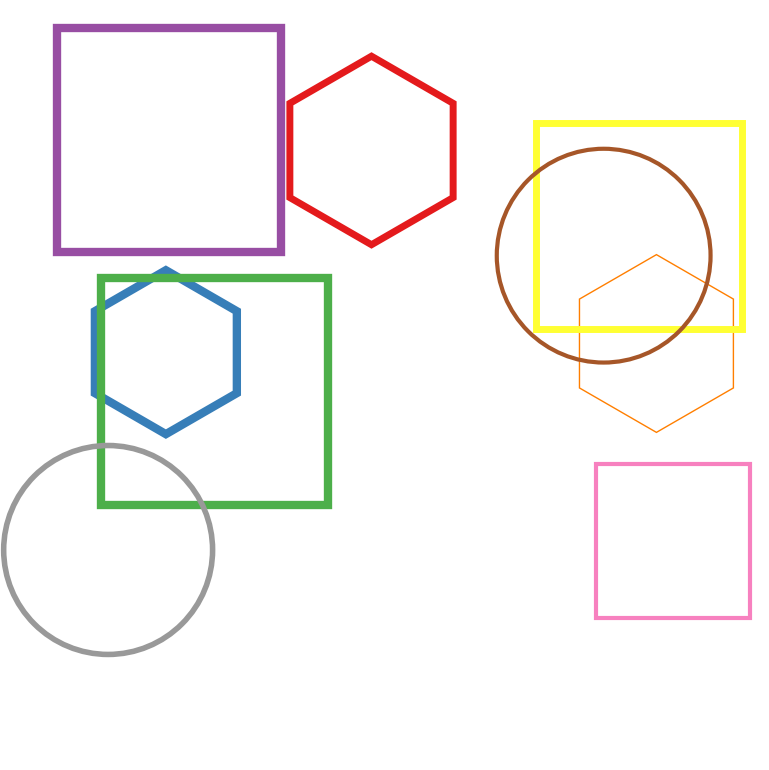[{"shape": "hexagon", "thickness": 2.5, "radius": 0.61, "center": [0.482, 0.805]}, {"shape": "hexagon", "thickness": 3, "radius": 0.53, "center": [0.215, 0.543]}, {"shape": "square", "thickness": 3, "radius": 0.74, "center": [0.278, 0.492]}, {"shape": "square", "thickness": 3, "radius": 0.73, "center": [0.219, 0.818]}, {"shape": "hexagon", "thickness": 0.5, "radius": 0.58, "center": [0.853, 0.554]}, {"shape": "square", "thickness": 2.5, "radius": 0.67, "center": [0.829, 0.706]}, {"shape": "circle", "thickness": 1.5, "radius": 0.69, "center": [0.784, 0.668]}, {"shape": "square", "thickness": 1.5, "radius": 0.5, "center": [0.874, 0.297]}, {"shape": "circle", "thickness": 2, "radius": 0.68, "center": [0.14, 0.286]}]